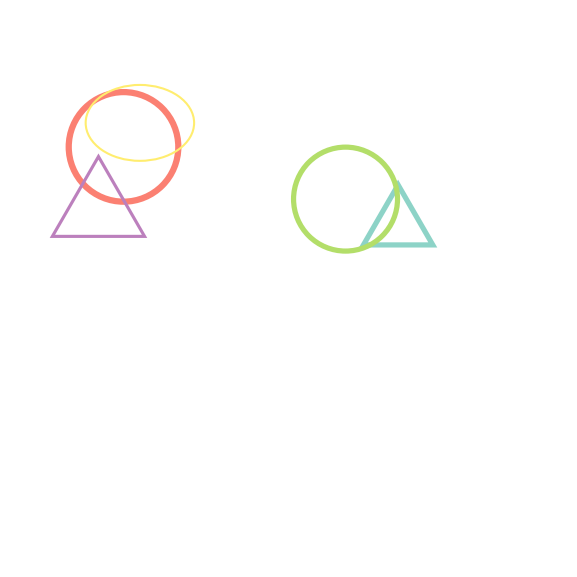[{"shape": "triangle", "thickness": 2.5, "radius": 0.35, "center": [0.689, 0.61]}, {"shape": "circle", "thickness": 3, "radius": 0.47, "center": [0.214, 0.745]}, {"shape": "circle", "thickness": 2.5, "radius": 0.45, "center": [0.598, 0.654]}, {"shape": "triangle", "thickness": 1.5, "radius": 0.46, "center": [0.171, 0.636]}, {"shape": "oval", "thickness": 1, "radius": 0.47, "center": [0.242, 0.786]}]